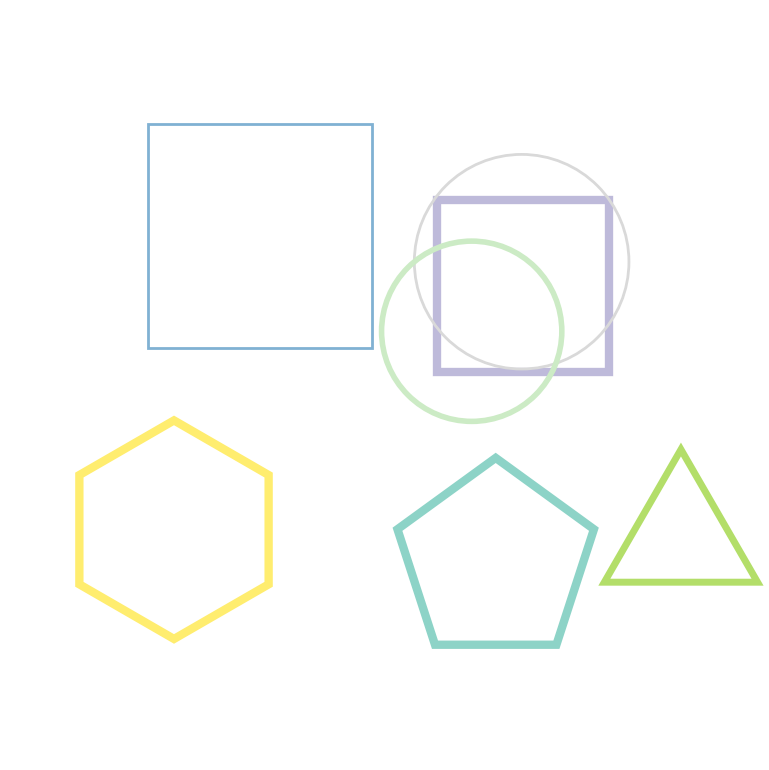[{"shape": "pentagon", "thickness": 3, "radius": 0.67, "center": [0.644, 0.271]}, {"shape": "square", "thickness": 3, "radius": 0.56, "center": [0.679, 0.629]}, {"shape": "square", "thickness": 1, "radius": 0.73, "center": [0.338, 0.693]}, {"shape": "triangle", "thickness": 2.5, "radius": 0.57, "center": [0.884, 0.301]}, {"shape": "circle", "thickness": 1, "radius": 0.7, "center": [0.677, 0.66]}, {"shape": "circle", "thickness": 2, "radius": 0.59, "center": [0.613, 0.57]}, {"shape": "hexagon", "thickness": 3, "radius": 0.71, "center": [0.226, 0.312]}]